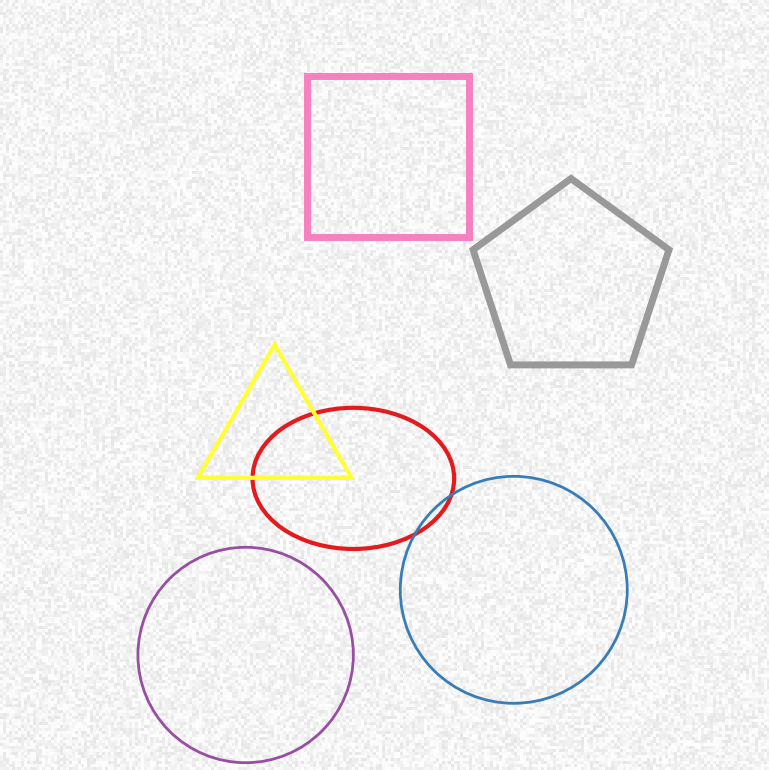[{"shape": "oval", "thickness": 1.5, "radius": 0.65, "center": [0.459, 0.379]}, {"shape": "circle", "thickness": 1, "radius": 0.74, "center": [0.667, 0.234]}, {"shape": "circle", "thickness": 1, "radius": 0.7, "center": [0.319, 0.149]}, {"shape": "triangle", "thickness": 1.5, "radius": 0.58, "center": [0.357, 0.437]}, {"shape": "square", "thickness": 2.5, "radius": 0.52, "center": [0.504, 0.797]}, {"shape": "pentagon", "thickness": 2.5, "radius": 0.67, "center": [0.742, 0.634]}]